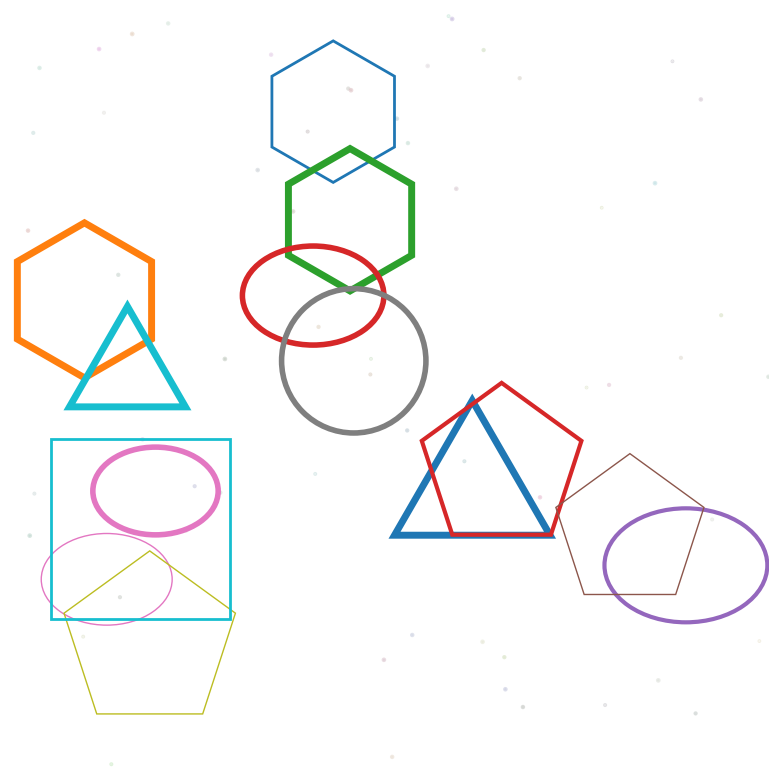[{"shape": "hexagon", "thickness": 1, "radius": 0.46, "center": [0.433, 0.855]}, {"shape": "triangle", "thickness": 2.5, "radius": 0.58, "center": [0.613, 0.363]}, {"shape": "hexagon", "thickness": 2.5, "radius": 0.5, "center": [0.11, 0.61]}, {"shape": "hexagon", "thickness": 2.5, "radius": 0.46, "center": [0.455, 0.715]}, {"shape": "pentagon", "thickness": 1.5, "radius": 0.54, "center": [0.651, 0.394]}, {"shape": "oval", "thickness": 2, "radius": 0.46, "center": [0.407, 0.616]}, {"shape": "oval", "thickness": 1.5, "radius": 0.53, "center": [0.891, 0.266]}, {"shape": "pentagon", "thickness": 0.5, "radius": 0.51, "center": [0.818, 0.31]}, {"shape": "oval", "thickness": 2, "radius": 0.41, "center": [0.202, 0.362]}, {"shape": "oval", "thickness": 0.5, "radius": 0.43, "center": [0.139, 0.248]}, {"shape": "circle", "thickness": 2, "radius": 0.47, "center": [0.459, 0.531]}, {"shape": "pentagon", "thickness": 0.5, "radius": 0.59, "center": [0.194, 0.168]}, {"shape": "square", "thickness": 1, "radius": 0.58, "center": [0.183, 0.313]}, {"shape": "triangle", "thickness": 2.5, "radius": 0.43, "center": [0.166, 0.515]}]